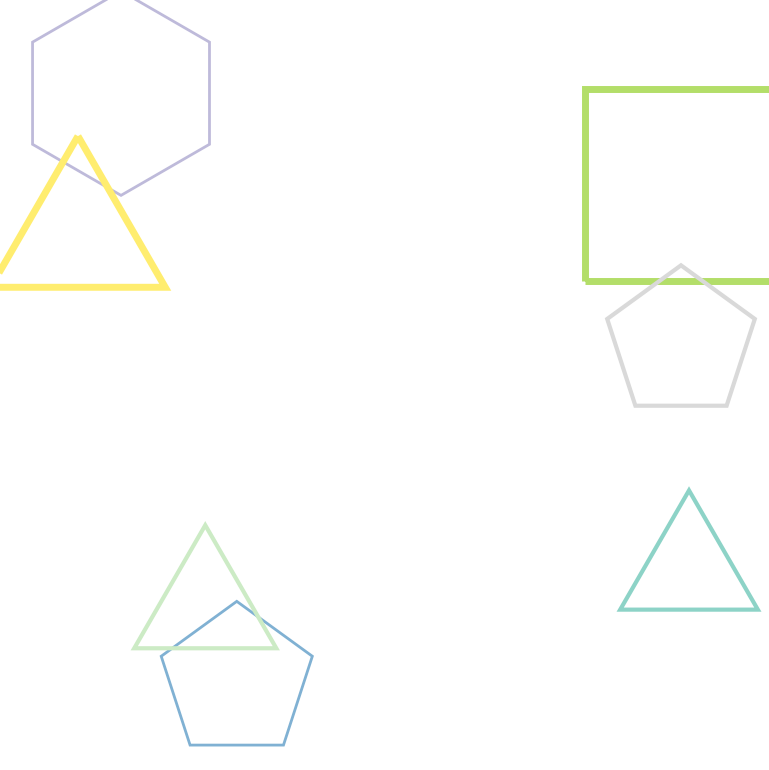[{"shape": "triangle", "thickness": 1.5, "radius": 0.52, "center": [0.895, 0.26]}, {"shape": "hexagon", "thickness": 1, "radius": 0.66, "center": [0.157, 0.879]}, {"shape": "pentagon", "thickness": 1, "radius": 0.52, "center": [0.307, 0.116]}, {"shape": "square", "thickness": 2.5, "radius": 0.62, "center": [0.885, 0.759]}, {"shape": "pentagon", "thickness": 1.5, "radius": 0.5, "center": [0.884, 0.555]}, {"shape": "triangle", "thickness": 1.5, "radius": 0.53, "center": [0.267, 0.211]}, {"shape": "triangle", "thickness": 2.5, "radius": 0.65, "center": [0.101, 0.692]}]